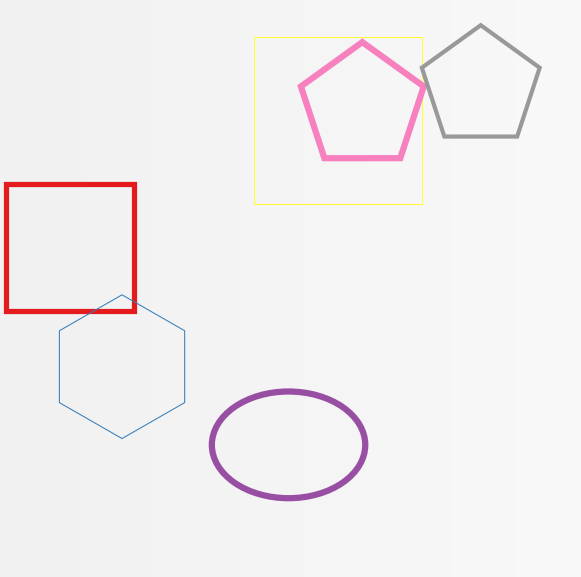[{"shape": "square", "thickness": 2.5, "radius": 0.55, "center": [0.12, 0.571]}, {"shape": "hexagon", "thickness": 0.5, "radius": 0.62, "center": [0.21, 0.364]}, {"shape": "oval", "thickness": 3, "radius": 0.66, "center": [0.496, 0.229]}, {"shape": "square", "thickness": 0.5, "radius": 0.72, "center": [0.581, 0.79]}, {"shape": "pentagon", "thickness": 3, "radius": 0.56, "center": [0.623, 0.815]}, {"shape": "pentagon", "thickness": 2, "radius": 0.53, "center": [0.827, 0.849]}]